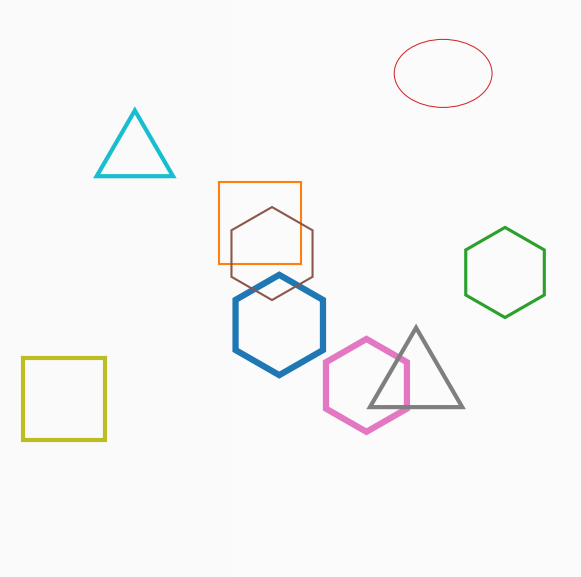[{"shape": "hexagon", "thickness": 3, "radius": 0.43, "center": [0.48, 0.436]}, {"shape": "square", "thickness": 1, "radius": 0.35, "center": [0.447, 0.612]}, {"shape": "hexagon", "thickness": 1.5, "radius": 0.39, "center": [0.869, 0.527]}, {"shape": "oval", "thickness": 0.5, "radius": 0.42, "center": [0.762, 0.872]}, {"shape": "hexagon", "thickness": 1, "radius": 0.4, "center": [0.468, 0.56]}, {"shape": "hexagon", "thickness": 3, "radius": 0.4, "center": [0.63, 0.332]}, {"shape": "triangle", "thickness": 2, "radius": 0.46, "center": [0.716, 0.34]}, {"shape": "square", "thickness": 2, "radius": 0.35, "center": [0.11, 0.309]}, {"shape": "triangle", "thickness": 2, "radius": 0.38, "center": [0.232, 0.732]}]